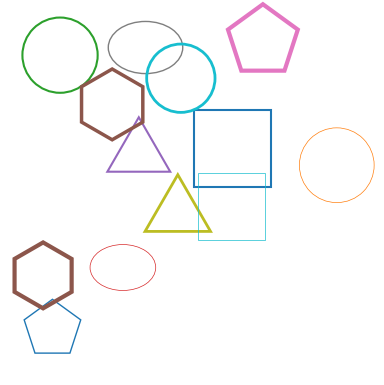[{"shape": "pentagon", "thickness": 1, "radius": 0.39, "center": [0.136, 0.145]}, {"shape": "square", "thickness": 1.5, "radius": 0.5, "center": [0.605, 0.614]}, {"shape": "circle", "thickness": 0.5, "radius": 0.49, "center": [0.875, 0.571]}, {"shape": "circle", "thickness": 1.5, "radius": 0.49, "center": [0.156, 0.857]}, {"shape": "oval", "thickness": 0.5, "radius": 0.43, "center": [0.319, 0.305]}, {"shape": "triangle", "thickness": 1.5, "radius": 0.47, "center": [0.361, 0.601]}, {"shape": "hexagon", "thickness": 3, "radius": 0.43, "center": [0.112, 0.285]}, {"shape": "hexagon", "thickness": 2.5, "radius": 0.46, "center": [0.291, 0.729]}, {"shape": "pentagon", "thickness": 3, "radius": 0.48, "center": [0.683, 0.894]}, {"shape": "oval", "thickness": 1, "radius": 0.48, "center": [0.378, 0.877]}, {"shape": "triangle", "thickness": 2, "radius": 0.49, "center": [0.462, 0.448]}, {"shape": "square", "thickness": 0.5, "radius": 0.43, "center": [0.602, 0.463]}, {"shape": "circle", "thickness": 2, "radius": 0.44, "center": [0.47, 0.797]}]